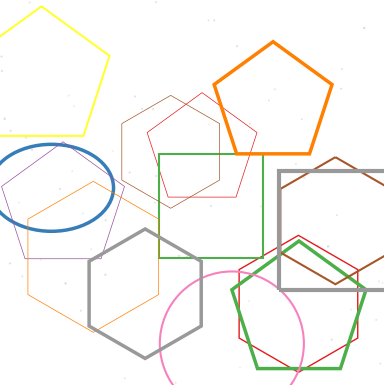[{"shape": "pentagon", "thickness": 0.5, "radius": 0.75, "center": [0.525, 0.609]}, {"shape": "hexagon", "thickness": 1, "radius": 0.89, "center": [0.775, 0.211]}, {"shape": "oval", "thickness": 2.5, "radius": 0.81, "center": [0.134, 0.512]}, {"shape": "square", "thickness": 1.5, "radius": 0.67, "center": [0.548, 0.466]}, {"shape": "pentagon", "thickness": 2.5, "radius": 0.92, "center": [0.776, 0.191]}, {"shape": "pentagon", "thickness": 0.5, "radius": 0.84, "center": [0.164, 0.464]}, {"shape": "hexagon", "thickness": 0.5, "radius": 0.98, "center": [0.242, 0.333]}, {"shape": "pentagon", "thickness": 2.5, "radius": 0.8, "center": [0.709, 0.731]}, {"shape": "pentagon", "thickness": 1.5, "radius": 0.93, "center": [0.108, 0.798]}, {"shape": "hexagon", "thickness": 0.5, "radius": 0.73, "center": [0.443, 0.606]}, {"shape": "hexagon", "thickness": 1.5, "radius": 0.83, "center": [0.871, 0.427]}, {"shape": "circle", "thickness": 1.5, "radius": 0.94, "center": [0.602, 0.108]}, {"shape": "hexagon", "thickness": 2.5, "radius": 0.84, "center": [0.377, 0.237]}, {"shape": "square", "thickness": 3, "radius": 0.77, "center": [0.878, 0.401]}]